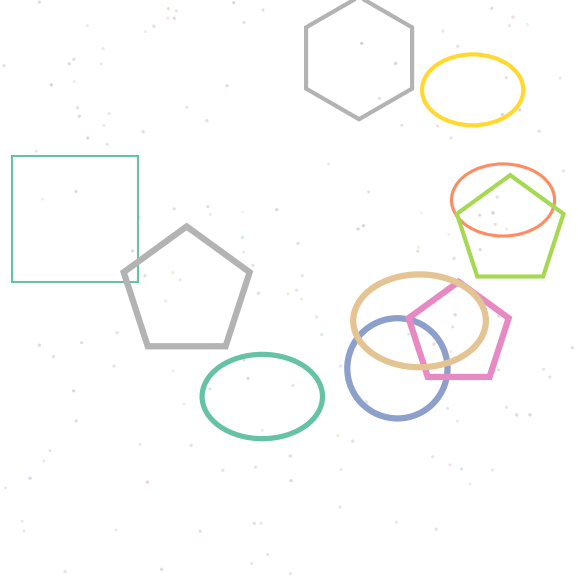[{"shape": "square", "thickness": 1, "radius": 0.55, "center": [0.13, 0.619]}, {"shape": "oval", "thickness": 2.5, "radius": 0.52, "center": [0.454, 0.313]}, {"shape": "oval", "thickness": 1.5, "radius": 0.45, "center": [0.871, 0.653]}, {"shape": "circle", "thickness": 3, "radius": 0.43, "center": [0.688, 0.361]}, {"shape": "pentagon", "thickness": 3, "radius": 0.46, "center": [0.794, 0.42]}, {"shape": "pentagon", "thickness": 2, "radius": 0.49, "center": [0.883, 0.599]}, {"shape": "oval", "thickness": 2, "radius": 0.44, "center": [0.818, 0.844]}, {"shape": "oval", "thickness": 3, "radius": 0.57, "center": [0.727, 0.444]}, {"shape": "hexagon", "thickness": 2, "radius": 0.53, "center": [0.622, 0.899]}, {"shape": "pentagon", "thickness": 3, "radius": 0.57, "center": [0.323, 0.492]}]